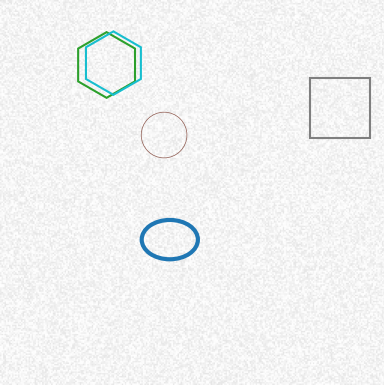[{"shape": "oval", "thickness": 3, "radius": 0.36, "center": [0.441, 0.378]}, {"shape": "hexagon", "thickness": 1.5, "radius": 0.43, "center": [0.277, 0.831]}, {"shape": "circle", "thickness": 0.5, "radius": 0.3, "center": [0.426, 0.649]}, {"shape": "square", "thickness": 1.5, "radius": 0.39, "center": [0.882, 0.719]}, {"shape": "hexagon", "thickness": 1.5, "radius": 0.41, "center": [0.295, 0.836]}]